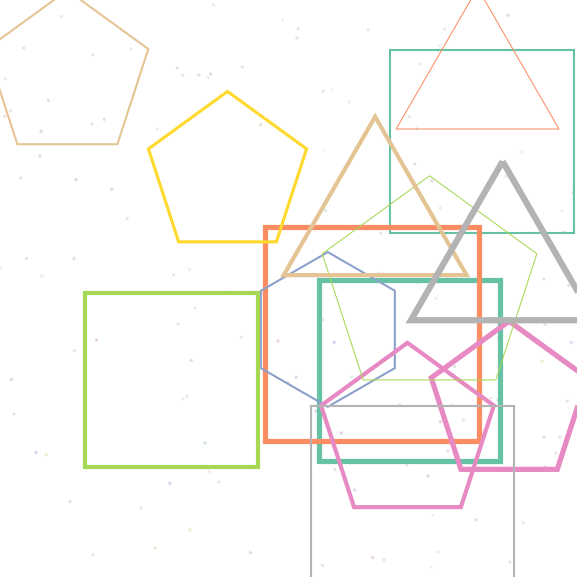[{"shape": "square", "thickness": 1, "radius": 0.79, "center": [0.834, 0.754]}, {"shape": "square", "thickness": 2.5, "radius": 0.78, "center": [0.71, 0.358]}, {"shape": "square", "thickness": 2.5, "radius": 0.93, "center": [0.644, 0.422]}, {"shape": "triangle", "thickness": 0.5, "radius": 0.81, "center": [0.827, 0.857]}, {"shape": "hexagon", "thickness": 1, "radius": 0.67, "center": [0.568, 0.429]}, {"shape": "pentagon", "thickness": 2, "radius": 0.79, "center": [0.706, 0.248]}, {"shape": "pentagon", "thickness": 2.5, "radius": 0.71, "center": [0.882, 0.301]}, {"shape": "pentagon", "thickness": 0.5, "radius": 0.98, "center": [0.744, 0.499]}, {"shape": "square", "thickness": 2, "radius": 0.75, "center": [0.297, 0.342]}, {"shape": "pentagon", "thickness": 1.5, "radius": 0.72, "center": [0.394, 0.697]}, {"shape": "pentagon", "thickness": 1, "radius": 0.74, "center": [0.117, 0.869]}, {"shape": "triangle", "thickness": 2, "radius": 0.91, "center": [0.65, 0.614]}, {"shape": "triangle", "thickness": 3, "radius": 0.92, "center": [0.87, 0.536]}, {"shape": "square", "thickness": 1, "radius": 0.88, "center": [0.714, 0.121]}]